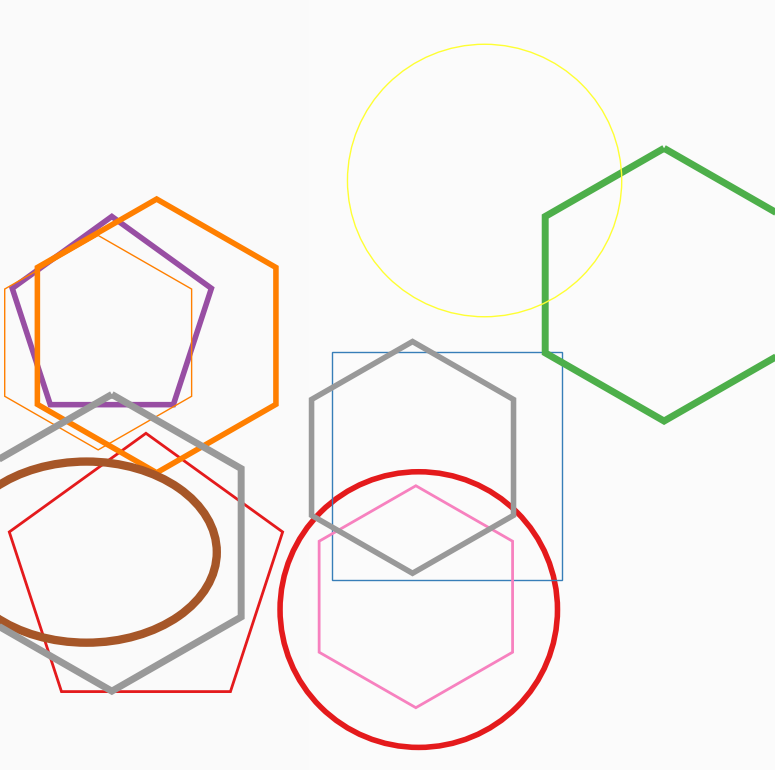[{"shape": "pentagon", "thickness": 1, "radius": 0.93, "center": [0.188, 0.252]}, {"shape": "circle", "thickness": 2, "radius": 0.89, "center": [0.54, 0.208]}, {"shape": "square", "thickness": 0.5, "radius": 0.74, "center": [0.576, 0.395]}, {"shape": "hexagon", "thickness": 2.5, "radius": 0.89, "center": [0.857, 0.63]}, {"shape": "pentagon", "thickness": 2, "radius": 0.68, "center": [0.144, 0.584]}, {"shape": "hexagon", "thickness": 2, "radius": 0.89, "center": [0.202, 0.564]}, {"shape": "hexagon", "thickness": 0.5, "radius": 0.7, "center": [0.127, 0.555]}, {"shape": "circle", "thickness": 0.5, "radius": 0.88, "center": [0.625, 0.766]}, {"shape": "oval", "thickness": 3, "radius": 0.84, "center": [0.112, 0.283]}, {"shape": "hexagon", "thickness": 1, "radius": 0.72, "center": [0.537, 0.225]}, {"shape": "hexagon", "thickness": 2, "radius": 0.75, "center": [0.532, 0.406]}, {"shape": "hexagon", "thickness": 2.5, "radius": 0.96, "center": [0.144, 0.295]}]